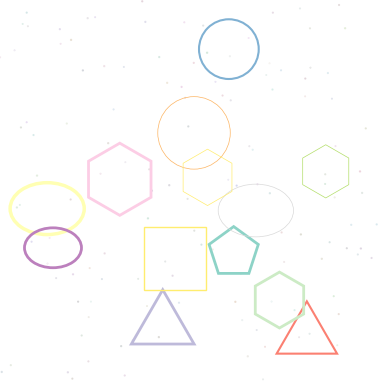[{"shape": "pentagon", "thickness": 2, "radius": 0.34, "center": [0.607, 0.344]}, {"shape": "oval", "thickness": 2.5, "radius": 0.48, "center": [0.123, 0.458]}, {"shape": "triangle", "thickness": 2, "radius": 0.47, "center": [0.423, 0.153]}, {"shape": "triangle", "thickness": 1.5, "radius": 0.45, "center": [0.797, 0.127]}, {"shape": "circle", "thickness": 1.5, "radius": 0.39, "center": [0.594, 0.872]}, {"shape": "circle", "thickness": 0.5, "radius": 0.47, "center": [0.504, 0.655]}, {"shape": "hexagon", "thickness": 0.5, "radius": 0.35, "center": [0.846, 0.555]}, {"shape": "hexagon", "thickness": 2, "radius": 0.47, "center": [0.311, 0.534]}, {"shape": "oval", "thickness": 0.5, "radius": 0.49, "center": [0.665, 0.453]}, {"shape": "oval", "thickness": 2, "radius": 0.37, "center": [0.138, 0.356]}, {"shape": "hexagon", "thickness": 2, "radius": 0.36, "center": [0.726, 0.221]}, {"shape": "square", "thickness": 1, "radius": 0.41, "center": [0.455, 0.328]}, {"shape": "hexagon", "thickness": 0.5, "radius": 0.37, "center": [0.539, 0.539]}]